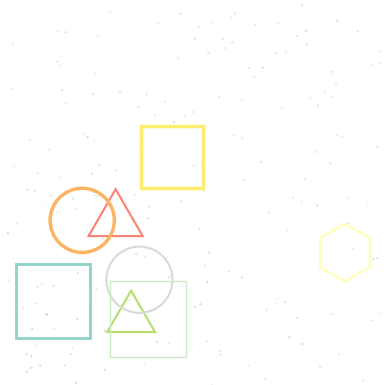[{"shape": "square", "thickness": 2, "radius": 0.48, "center": [0.138, 0.218]}, {"shape": "hexagon", "thickness": 1.5, "radius": 0.37, "center": [0.896, 0.344]}, {"shape": "triangle", "thickness": 1.5, "radius": 0.41, "center": [0.3, 0.427]}, {"shape": "circle", "thickness": 2.5, "radius": 0.42, "center": [0.214, 0.428]}, {"shape": "triangle", "thickness": 1.5, "radius": 0.36, "center": [0.341, 0.173]}, {"shape": "circle", "thickness": 1.5, "radius": 0.43, "center": [0.362, 0.273]}, {"shape": "square", "thickness": 1, "radius": 0.49, "center": [0.384, 0.171]}, {"shape": "square", "thickness": 2.5, "radius": 0.4, "center": [0.447, 0.593]}]